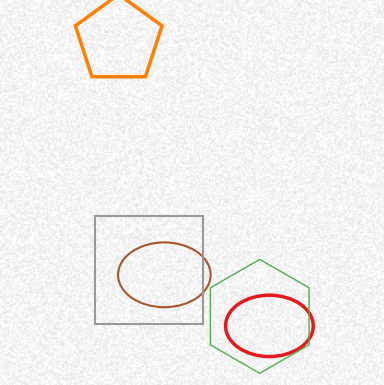[{"shape": "oval", "thickness": 2.5, "radius": 0.57, "center": [0.7, 0.154]}, {"shape": "hexagon", "thickness": 1, "radius": 0.74, "center": [0.675, 0.178]}, {"shape": "pentagon", "thickness": 2.5, "radius": 0.59, "center": [0.308, 0.896]}, {"shape": "oval", "thickness": 1.5, "radius": 0.6, "center": [0.427, 0.286]}, {"shape": "square", "thickness": 1.5, "radius": 0.7, "center": [0.388, 0.298]}]